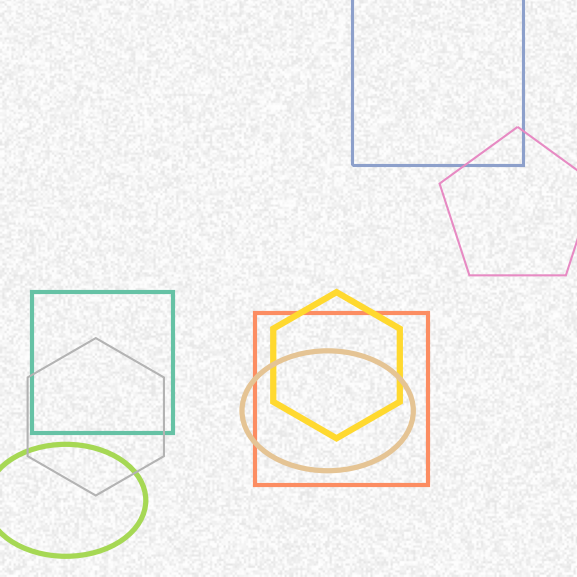[{"shape": "square", "thickness": 2, "radius": 0.61, "center": [0.177, 0.371]}, {"shape": "square", "thickness": 2, "radius": 0.75, "center": [0.592, 0.308]}, {"shape": "square", "thickness": 1.5, "radius": 0.74, "center": [0.758, 0.862]}, {"shape": "pentagon", "thickness": 1, "radius": 0.71, "center": [0.896, 0.637]}, {"shape": "oval", "thickness": 2.5, "radius": 0.69, "center": [0.114, 0.133]}, {"shape": "hexagon", "thickness": 3, "radius": 0.63, "center": [0.583, 0.367]}, {"shape": "oval", "thickness": 2.5, "radius": 0.74, "center": [0.567, 0.288]}, {"shape": "hexagon", "thickness": 1, "radius": 0.68, "center": [0.166, 0.277]}]